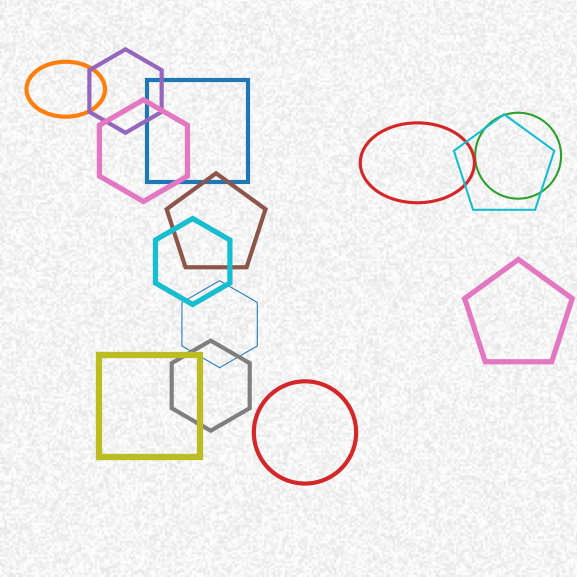[{"shape": "square", "thickness": 2, "radius": 0.44, "center": [0.342, 0.772]}, {"shape": "hexagon", "thickness": 0.5, "radius": 0.38, "center": [0.38, 0.438]}, {"shape": "oval", "thickness": 2, "radius": 0.34, "center": [0.114, 0.845]}, {"shape": "circle", "thickness": 1, "radius": 0.37, "center": [0.897, 0.73]}, {"shape": "oval", "thickness": 1.5, "radius": 0.49, "center": [0.723, 0.717]}, {"shape": "circle", "thickness": 2, "radius": 0.44, "center": [0.528, 0.25]}, {"shape": "hexagon", "thickness": 2, "radius": 0.36, "center": [0.217, 0.842]}, {"shape": "pentagon", "thickness": 2, "radius": 0.45, "center": [0.374, 0.609]}, {"shape": "hexagon", "thickness": 2.5, "radius": 0.44, "center": [0.248, 0.738]}, {"shape": "pentagon", "thickness": 2.5, "radius": 0.49, "center": [0.898, 0.452]}, {"shape": "hexagon", "thickness": 2, "radius": 0.39, "center": [0.365, 0.331]}, {"shape": "square", "thickness": 3, "radius": 0.44, "center": [0.259, 0.296]}, {"shape": "hexagon", "thickness": 2.5, "radius": 0.37, "center": [0.334, 0.546]}, {"shape": "pentagon", "thickness": 1, "radius": 0.46, "center": [0.873, 0.71]}]